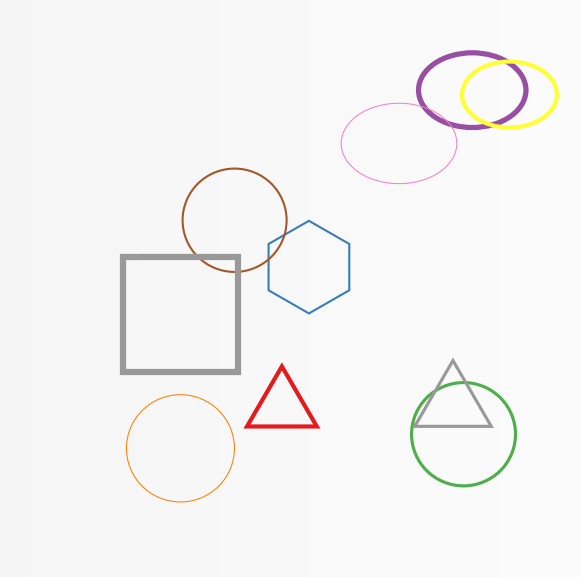[{"shape": "triangle", "thickness": 2, "radius": 0.35, "center": [0.485, 0.295]}, {"shape": "hexagon", "thickness": 1, "radius": 0.4, "center": [0.532, 0.537]}, {"shape": "circle", "thickness": 1.5, "radius": 0.45, "center": [0.797, 0.247]}, {"shape": "oval", "thickness": 2.5, "radius": 0.46, "center": [0.812, 0.843]}, {"shape": "circle", "thickness": 0.5, "radius": 0.46, "center": [0.31, 0.223]}, {"shape": "oval", "thickness": 2, "radius": 0.41, "center": [0.877, 0.835]}, {"shape": "circle", "thickness": 1, "radius": 0.45, "center": [0.404, 0.618]}, {"shape": "oval", "thickness": 0.5, "radius": 0.5, "center": [0.686, 0.751]}, {"shape": "square", "thickness": 3, "radius": 0.5, "center": [0.31, 0.454]}, {"shape": "triangle", "thickness": 1.5, "radius": 0.38, "center": [0.779, 0.299]}]